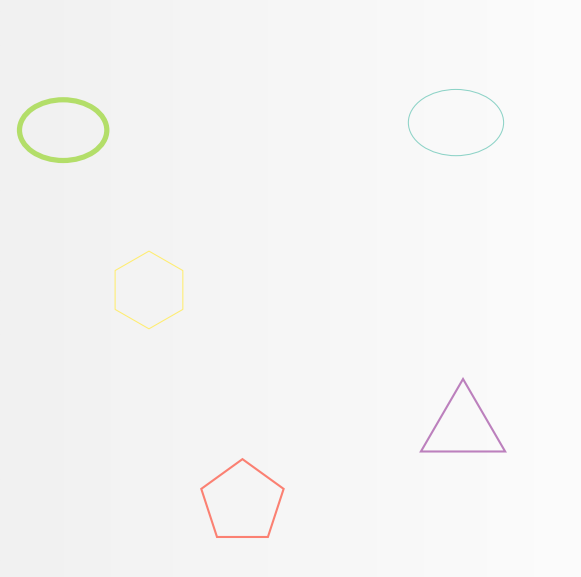[{"shape": "oval", "thickness": 0.5, "radius": 0.41, "center": [0.784, 0.787]}, {"shape": "pentagon", "thickness": 1, "radius": 0.37, "center": [0.417, 0.13]}, {"shape": "oval", "thickness": 2.5, "radius": 0.38, "center": [0.109, 0.774]}, {"shape": "triangle", "thickness": 1, "radius": 0.42, "center": [0.797, 0.259]}, {"shape": "hexagon", "thickness": 0.5, "radius": 0.34, "center": [0.256, 0.497]}]